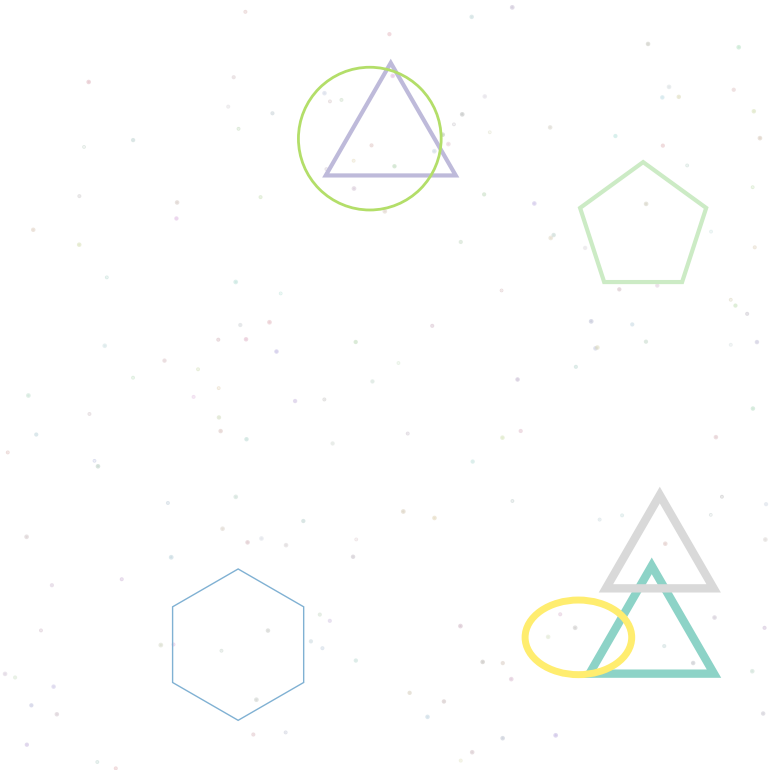[{"shape": "triangle", "thickness": 3, "radius": 0.47, "center": [0.846, 0.172]}, {"shape": "triangle", "thickness": 1.5, "radius": 0.49, "center": [0.507, 0.821]}, {"shape": "hexagon", "thickness": 0.5, "radius": 0.49, "center": [0.309, 0.163]}, {"shape": "circle", "thickness": 1, "radius": 0.46, "center": [0.48, 0.82]}, {"shape": "triangle", "thickness": 3, "radius": 0.4, "center": [0.857, 0.276]}, {"shape": "pentagon", "thickness": 1.5, "radius": 0.43, "center": [0.835, 0.703]}, {"shape": "oval", "thickness": 2.5, "radius": 0.35, "center": [0.751, 0.172]}]